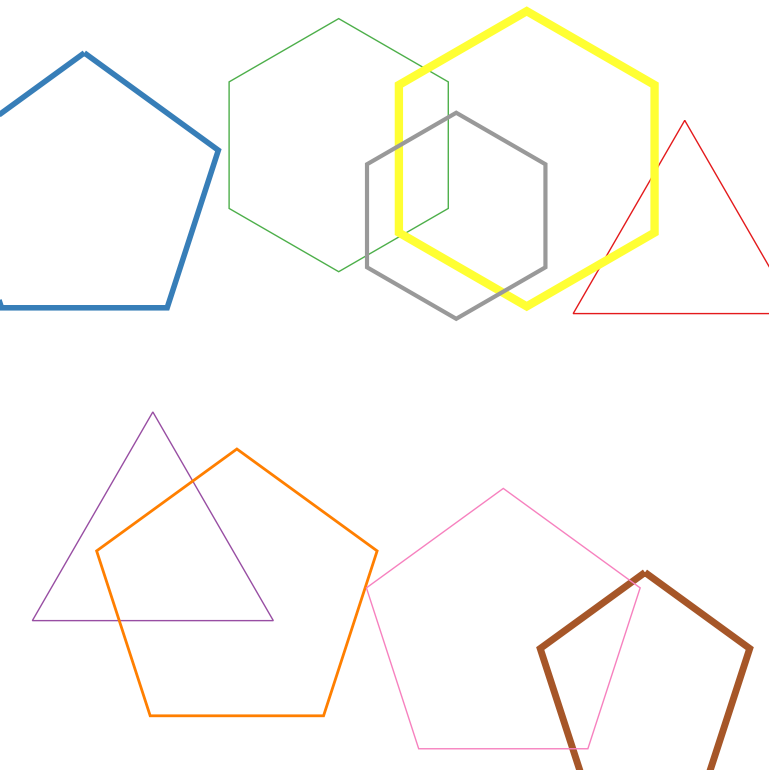[{"shape": "triangle", "thickness": 0.5, "radius": 0.84, "center": [0.889, 0.676]}, {"shape": "pentagon", "thickness": 2, "radius": 0.91, "center": [0.11, 0.748]}, {"shape": "hexagon", "thickness": 0.5, "radius": 0.82, "center": [0.44, 0.811]}, {"shape": "triangle", "thickness": 0.5, "radius": 0.9, "center": [0.198, 0.284]}, {"shape": "pentagon", "thickness": 1, "radius": 0.96, "center": [0.308, 0.225]}, {"shape": "hexagon", "thickness": 3, "radius": 0.96, "center": [0.684, 0.794]}, {"shape": "pentagon", "thickness": 2.5, "radius": 0.72, "center": [0.838, 0.114]}, {"shape": "pentagon", "thickness": 0.5, "radius": 0.93, "center": [0.654, 0.179]}, {"shape": "hexagon", "thickness": 1.5, "radius": 0.67, "center": [0.592, 0.72]}]